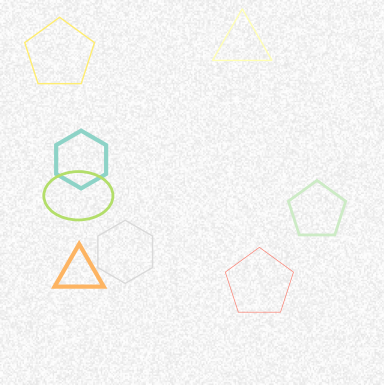[{"shape": "hexagon", "thickness": 3, "radius": 0.37, "center": [0.211, 0.586]}, {"shape": "triangle", "thickness": 1, "radius": 0.45, "center": [0.629, 0.888]}, {"shape": "pentagon", "thickness": 0.5, "radius": 0.47, "center": [0.674, 0.264]}, {"shape": "triangle", "thickness": 3, "radius": 0.37, "center": [0.206, 0.292]}, {"shape": "oval", "thickness": 2, "radius": 0.45, "center": [0.204, 0.492]}, {"shape": "hexagon", "thickness": 1, "radius": 0.41, "center": [0.325, 0.346]}, {"shape": "pentagon", "thickness": 2, "radius": 0.39, "center": [0.823, 0.453]}, {"shape": "pentagon", "thickness": 1, "radius": 0.48, "center": [0.155, 0.86]}]